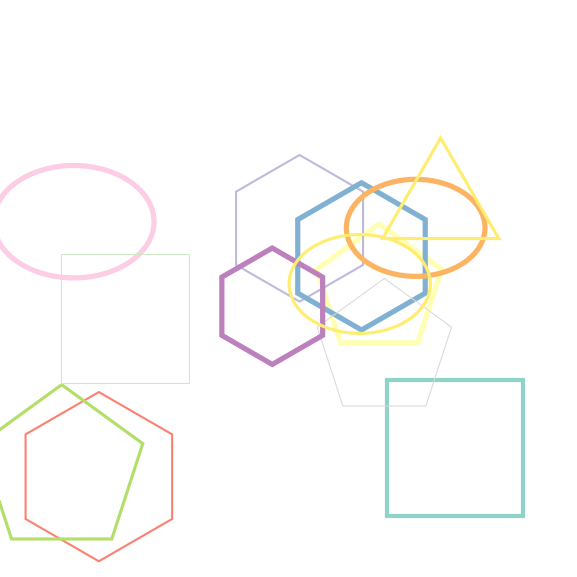[{"shape": "square", "thickness": 2, "radius": 0.59, "center": [0.787, 0.223]}, {"shape": "pentagon", "thickness": 2.5, "radius": 0.57, "center": [0.657, 0.498]}, {"shape": "hexagon", "thickness": 1, "radius": 0.63, "center": [0.519, 0.604]}, {"shape": "hexagon", "thickness": 1, "radius": 0.73, "center": [0.171, 0.174]}, {"shape": "hexagon", "thickness": 2.5, "radius": 0.64, "center": [0.626, 0.555]}, {"shape": "oval", "thickness": 2.5, "radius": 0.6, "center": [0.72, 0.605]}, {"shape": "pentagon", "thickness": 1.5, "radius": 0.74, "center": [0.107, 0.185]}, {"shape": "oval", "thickness": 2.5, "radius": 0.7, "center": [0.128, 0.615]}, {"shape": "pentagon", "thickness": 0.5, "radius": 0.61, "center": [0.666, 0.395]}, {"shape": "hexagon", "thickness": 2.5, "radius": 0.5, "center": [0.471, 0.469]}, {"shape": "square", "thickness": 0.5, "radius": 0.55, "center": [0.216, 0.448]}, {"shape": "oval", "thickness": 1.5, "radius": 0.61, "center": [0.623, 0.507]}, {"shape": "triangle", "thickness": 1.5, "radius": 0.58, "center": [0.763, 0.644]}]